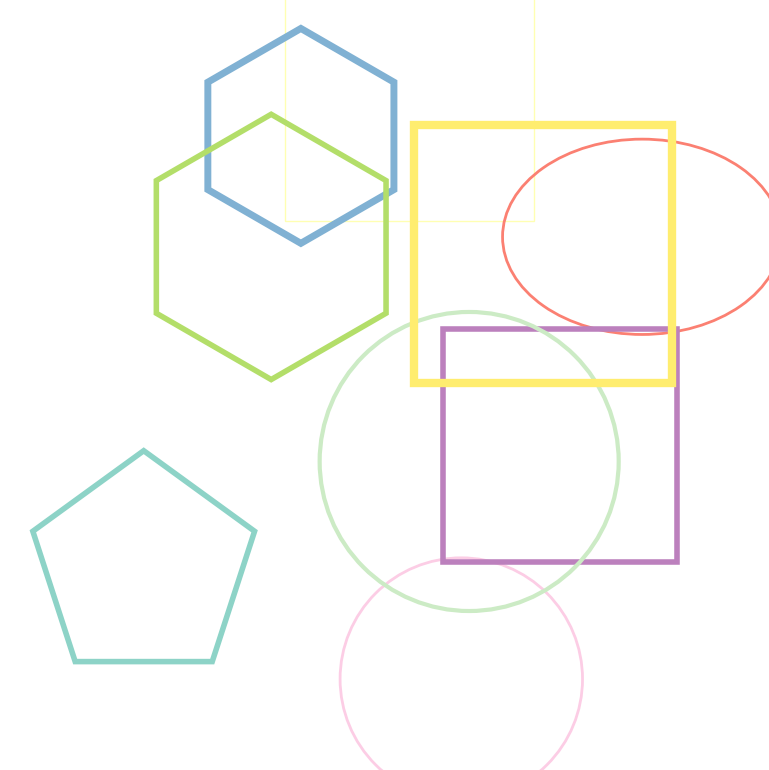[{"shape": "pentagon", "thickness": 2, "radius": 0.76, "center": [0.187, 0.263]}, {"shape": "square", "thickness": 0.5, "radius": 0.81, "center": [0.531, 0.875]}, {"shape": "oval", "thickness": 1, "radius": 0.91, "center": [0.834, 0.692]}, {"shape": "hexagon", "thickness": 2.5, "radius": 0.7, "center": [0.391, 0.824]}, {"shape": "hexagon", "thickness": 2, "radius": 0.86, "center": [0.352, 0.679]}, {"shape": "circle", "thickness": 1, "radius": 0.79, "center": [0.599, 0.118]}, {"shape": "square", "thickness": 2, "radius": 0.76, "center": [0.727, 0.421]}, {"shape": "circle", "thickness": 1.5, "radius": 0.97, "center": [0.609, 0.401]}, {"shape": "square", "thickness": 3, "radius": 0.84, "center": [0.705, 0.67]}]